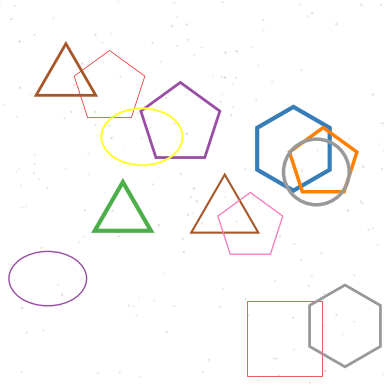[{"shape": "pentagon", "thickness": 0.5, "radius": 0.48, "center": [0.284, 0.772]}, {"shape": "square", "thickness": 0.5, "radius": 0.49, "center": [0.74, 0.12]}, {"shape": "hexagon", "thickness": 3, "radius": 0.54, "center": [0.762, 0.614]}, {"shape": "triangle", "thickness": 3, "radius": 0.42, "center": [0.319, 0.443]}, {"shape": "oval", "thickness": 1, "radius": 0.5, "center": [0.124, 0.276]}, {"shape": "pentagon", "thickness": 2, "radius": 0.54, "center": [0.468, 0.678]}, {"shape": "pentagon", "thickness": 2.5, "radius": 0.46, "center": [0.839, 0.577]}, {"shape": "oval", "thickness": 1.5, "radius": 0.53, "center": [0.369, 0.645]}, {"shape": "triangle", "thickness": 1.5, "radius": 0.5, "center": [0.584, 0.446]}, {"shape": "triangle", "thickness": 2, "radius": 0.45, "center": [0.171, 0.797]}, {"shape": "pentagon", "thickness": 1, "radius": 0.44, "center": [0.65, 0.411]}, {"shape": "hexagon", "thickness": 2, "radius": 0.53, "center": [0.896, 0.153]}, {"shape": "circle", "thickness": 2.5, "radius": 0.43, "center": [0.822, 0.553]}]